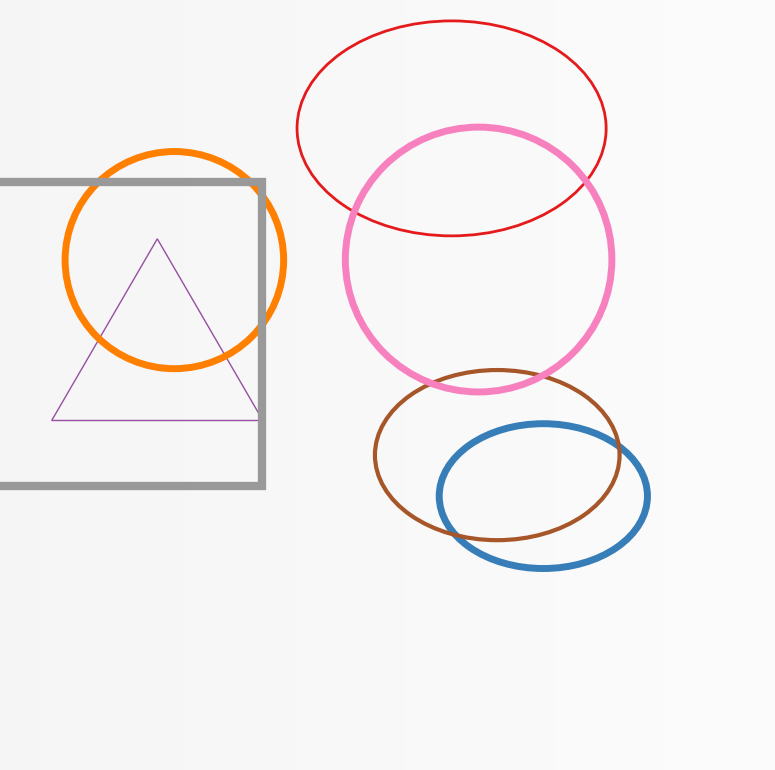[{"shape": "oval", "thickness": 1, "radius": 1.0, "center": [0.583, 0.833]}, {"shape": "oval", "thickness": 2.5, "radius": 0.67, "center": [0.701, 0.356]}, {"shape": "triangle", "thickness": 0.5, "radius": 0.79, "center": [0.203, 0.533]}, {"shape": "circle", "thickness": 2.5, "radius": 0.7, "center": [0.225, 0.662]}, {"shape": "oval", "thickness": 1.5, "radius": 0.79, "center": [0.642, 0.409]}, {"shape": "circle", "thickness": 2.5, "radius": 0.86, "center": [0.618, 0.663]}, {"shape": "square", "thickness": 3, "radius": 0.99, "center": [0.141, 0.566]}]